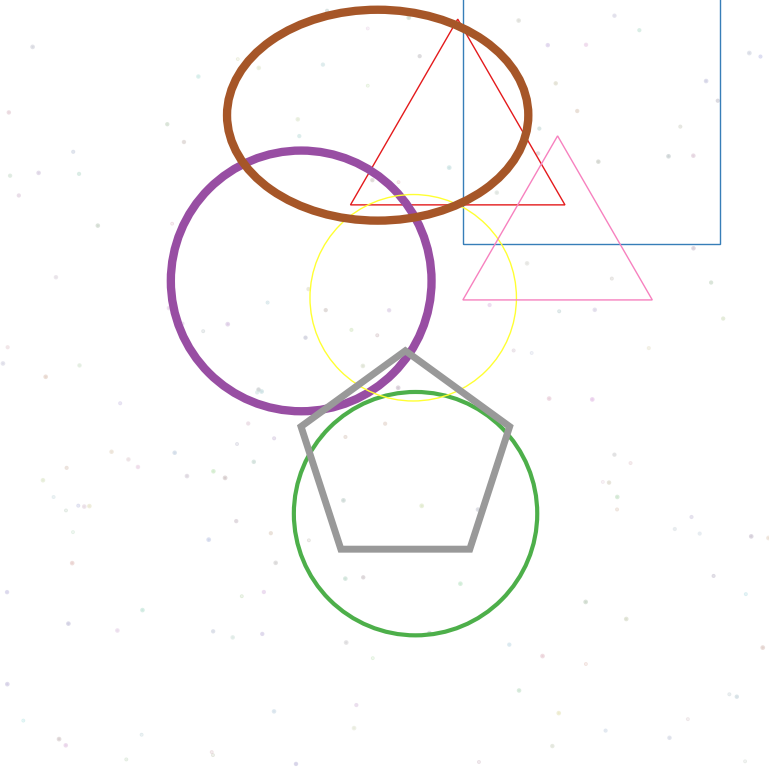[{"shape": "triangle", "thickness": 0.5, "radius": 0.8, "center": [0.594, 0.814]}, {"shape": "square", "thickness": 0.5, "radius": 0.83, "center": [0.768, 0.85]}, {"shape": "circle", "thickness": 1.5, "radius": 0.79, "center": [0.54, 0.333]}, {"shape": "circle", "thickness": 3, "radius": 0.85, "center": [0.391, 0.635]}, {"shape": "circle", "thickness": 0.5, "radius": 0.67, "center": [0.537, 0.613]}, {"shape": "oval", "thickness": 3, "radius": 0.98, "center": [0.49, 0.85]}, {"shape": "triangle", "thickness": 0.5, "radius": 0.71, "center": [0.724, 0.681]}, {"shape": "pentagon", "thickness": 2.5, "radius": 0.71, "center": [0.526, 0.402]}]